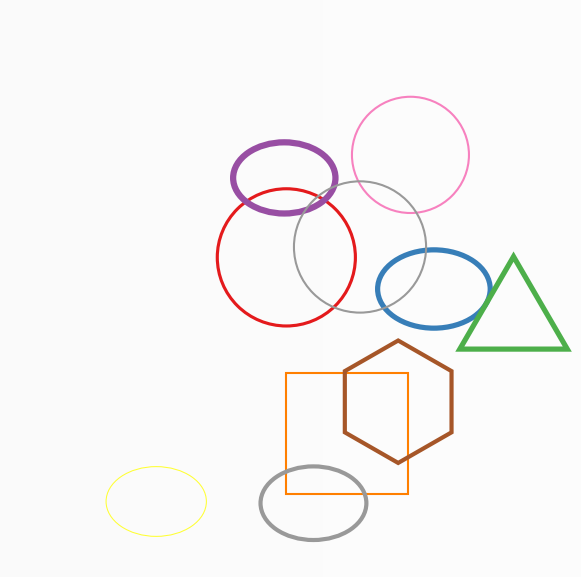[{"shape": "circle", "thickness": 1.5, "radius": 0.59, "center": [0.493, 0.553]}, {"shape": "oval", "thickness": 2.5, "radius": 0.48, "center": [0.747, 0.499]}, {"shape": "triangle", "thickness": 2.5, "radius": 0.53, "center": [0.884, 0.448]}, {"shape": "oval", "thickness": 3, "radius": 0.44, "center": [0.489, 0.691]}, {"shape": "square", "thickness": 1, "radius": 0.52, "center": [0.597, 0.249]}, {"shape": "oval", "thickness": 0.5, "radius": 0.43, "center": [0.269, 0.131]}, {"shape": "hexagon", "thickness": 2, "radius": 0.53, "center": [0.685, 0.303]}, {"shape": "circle", "thickness": 1, "radius": 0.5, "center": [0.706, 0.731]}, {"shape": "oval", "thickness": 2, "radius": 0.46, "center": [0.539, 0.128]}, {"shape": "circle", "thickness": 1, "radius": 0.57, "center": [0.619, 0.571]}]